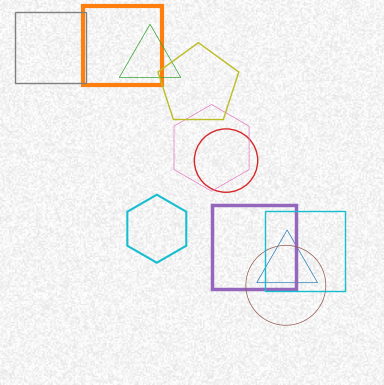[{"shape": "triangle", "thickness": 0.5, "radius": 0.46, "center": [0.746, 0.311]}, {"shape": "square", "thickness": 3, "radius": 0.51, "center": [0.319, 0.881]}, {"shape": "triangle", "thickness": 0.5, "radius": 0.46, "center": [0.39, 0.845]}, {"shape": "circle", "thickness": 1, "radius": 0.41, "center": [0.587, 0.583]}, {"shape": "square", "thickness": 2.5, "radius": 0.55, "center": [0.66, 0.358]}, {"shape": "circle", "thickness": 0.5, "radius": 0.52, "center": [0.742, 0.259]}, {"shape": "hexagon", "thickness": 0.5, "radius": 0.56, "center": [0.549, 0.616]}, {"shape": "square", "thickness": 1, "radius": 0.46, "center": [0.132, 0.877]}, {"shape": "pentagon", "thickness": 1, "radius": 0.55, "center": [0.515, 0.779]}, {"shape": "square", "thickness": 1, "radius": 0.52, "center": [0.793, 0.348]}, {"shape": "hexagon", "thickness": 1.5, "radius": 0.44, "center": [0.407, 0.406]}]